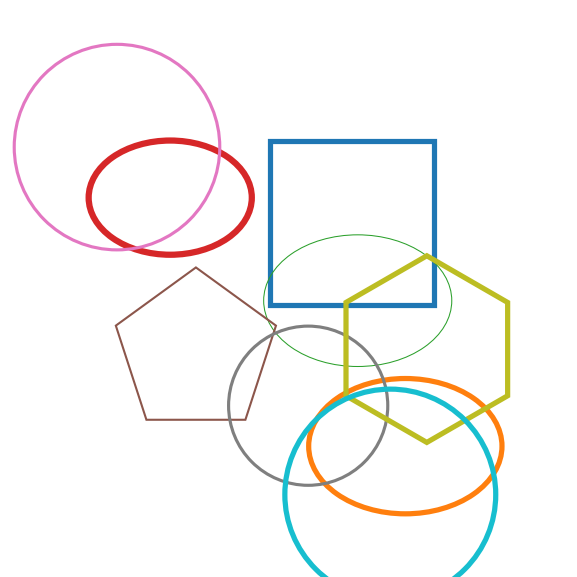[{"shape": "square", "thickness": 2.5, "radius": 0.71, "center": [0.61, 0.613]}, {"shape": "oval", "thickness": 2.5, "radius": 0.84, "center": [0.702, 0.227]}, {"shape": "oval", "thickness": 0.5, "radius": 0.81, "center": [0.619, 0.479]}, {"shape": "oval", "thickness": 3, "radius": 0.71, "center": [0.295, 0.657]}, {"shape": "pentagon", "thickness": 1, "radius": 0.73, "center": [0.339, 0.39]}, {"shape": "circle", "thickness": 1.5, "radius": 0.89, "center": [0.203, 0.744]}, {"shape": "circle", "thickness": 1.5, "radius": 0.69, "center": [0.534, 0.297]}, {"shape": "hexagon", "thickness": 2.5, "radius": 0.81, "center": [0.739, 0.395]}, {"shape": "circle", "thickness": 2.5, "radius": 0.91, "center": [0.676, 0.143]}]